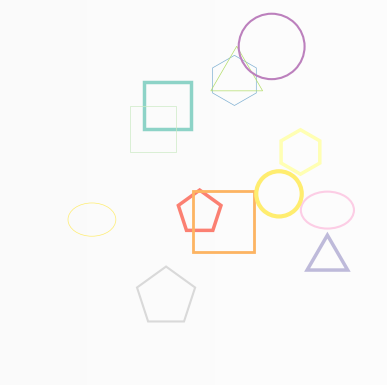[{"shape": "square", "thickness": 2.5, "radius": 0.3, "center": [0.432, 0.726]}, {"shape": "hexagon", "thickness": 2.5, "radius": 0.29, "center": [0.775, 0.605]}, {"shape": "triangle", "thickness": 2.5, "radius": 0.3, "center": [0.845, 0.329]}, {"shape": "pentagon", "thickness": 2.5, "radius": 0.29, "center": [0.515, 0.448]}, {"shape": "hexagon", "thickness": 0.5, "radius": 0.33, "center": [0.605, 0.791]}, {"shape": "square", "thickness": 2, "radius": 0.39, "center": [0.576, 0.425]}, {"shape": "triangle", "thickness": 0.5, "radius": 0.39, "center": [0.611, 0.803]}, {"shape": "oval", "thickness": 1.5, "radius": 0.34, "center": [0.845, 0.454]}, {"shape": "pentagon", "thickness": 1.5, "radius": 0.39, "center": [0.429, 0.229]}, {"shape": "circle", "thickness": 1.5, "radius": 0.42, "center": [0.701, 0.879]}, {"shape": "square", "thickness": 0.5, "radius": 0.3, "center": [0.396, 0.666]}, {"shape": "circle", "thickness": 3, "radius": 0.29, "center": [0.72, 0.496]}, {"shape": "oval", "thickness": 0.5, "radius": 0.31, "center": [0.237, 0.43]}]